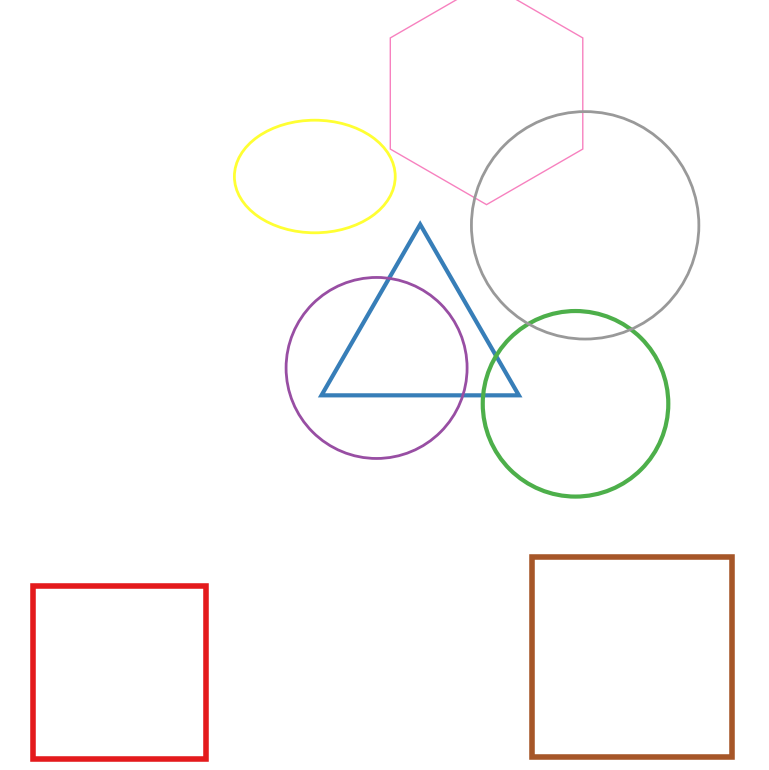[{"shape": "square", "thickness": 2, "radius": 0.56, "center": [0.155, 0.127]}, {"shape": "triangle", "thickness": 1.5, "radius": 0.74, "center": [0.546, 0.561]}, {"shape": "circle", "thickness": 1.5, "radius": 0.6, "center": [0.747, 0.476]}, {"shape": "circle", "thickness": 1, "radius": 0.59, "center": [0.489, 0.522]}, {"shape": "oval", "thickness": 1, "radius": 0.52, "center": [0.409, 0.771]}, {"shape": "square", "thickness": 2, "radius": 0.65, "center": [0.821, 0.147]}, {"shape": "hexagon", "thickness": 0.5, "radius": 0.72, "center": [0.632, 0.879]}, {"shape": "circle", "thickness": 1, "radius": 0.74, "center": [0.76, 0.707]}]